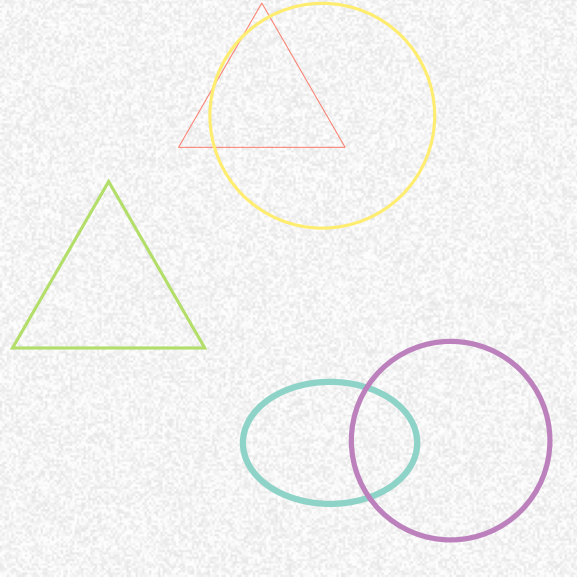[{"shape": "oval", "thickness": 3, "radius": 0.75, "center": [0.572, 0.232]}, {"shape": "triangle", "thickness": 0.5, "radius": 0.83, "center": [0.453, 0.827]}, {"shape": "triangle", "thickness": 1.5, "radius": 0.96, "center": [0.188, 0.493]}, {"shape": "circle", "thickness": 2.5, "radius": 0.86, "center": [0.78, 0.236]}, {"shape": "circle", "thickness": 1.5, "radius": 0.97, "center": [0.558, 0.799]}]